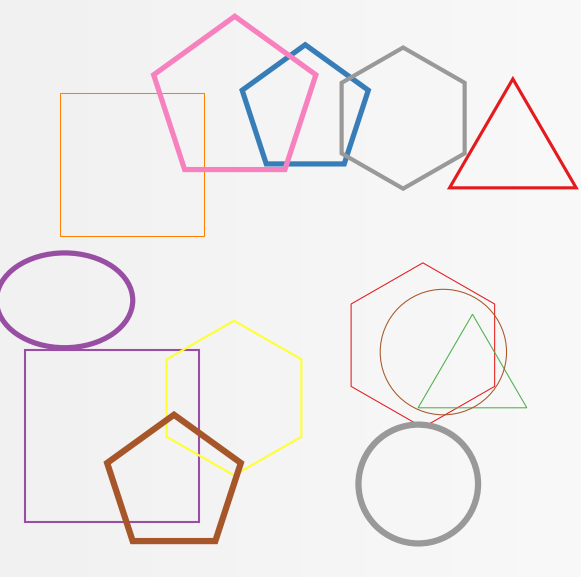[{"shape": "triangle", "thickness": 1.5, "radius": 0.63, "center": [0.882, 0.737]}, {"shape": "hexagon", "thickness": 0.5, "radius": 0.71, "center": [0.728, 0.401]}, {"shape": "pentagon", "thickness": 2.5, "radius": 0.57, "center": [0.525, 0.808]}, {"shape": "triangle", "thickness": 0.5, "radius": 0.54, "center": [0.813, 0.347]}, {"shape": "oval", "thickness": 2.5, "radius": 0.59, "center": [0.111, 0.479]}, {"shape": "square", "thickness": 1, "radius": 0.75, "center": [0.193, 0.244]}, {"shape": "square", "thickness": 0.5, "radius": 0.62, "center": [0.227, 0.714]}, {"shape": "hexagon", "thickness": 1, "radius": 0.67, "center": [0.403, 0.31]}, {"shape": "circle", "thickness": 0.5, "radius": 0.54, "center": [0.763, 0.39]}, {"shape": "pentagon", "thickness": 3, "radius": 0.6, "center": [0.299, 0.16]}, {"shape": "pentagon", "thickness": 2.5, "radius": 0.73, "center": [0.404, 0.824]}, {"shape": "hexagon", "thickness": 2, "radius": 0.61, "center": [0.694, 0.795]}, {"shape": "circle", "thickness": 3, "radius": 0.51, "center": [0.72, 0.161]}]